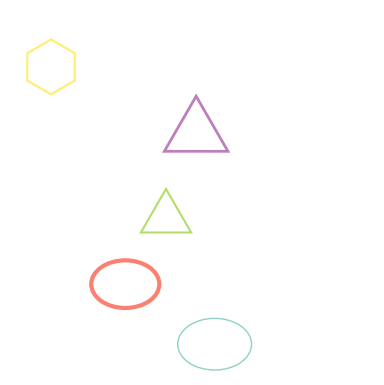[{"shape": "oval", "thickness": 1, "radius": 0.48, "center": [0.558, 0.106]}, {"shape": "oval", "thickness": 3, "radius": 0.44, "center": [0.325, 0.262]}, {"shape": "triangle", "thickness": 1.5, "radius": 0.38, "center": [0.431, 0.434]}, {"shape": "triangle", "thickness": 2, "radius": 0.48, "center": [0.509, 0.655]}, {"shape": "hexagon", "thickness": 1.5, "radius": 0.36, "center": [0.133, 0.826]}]